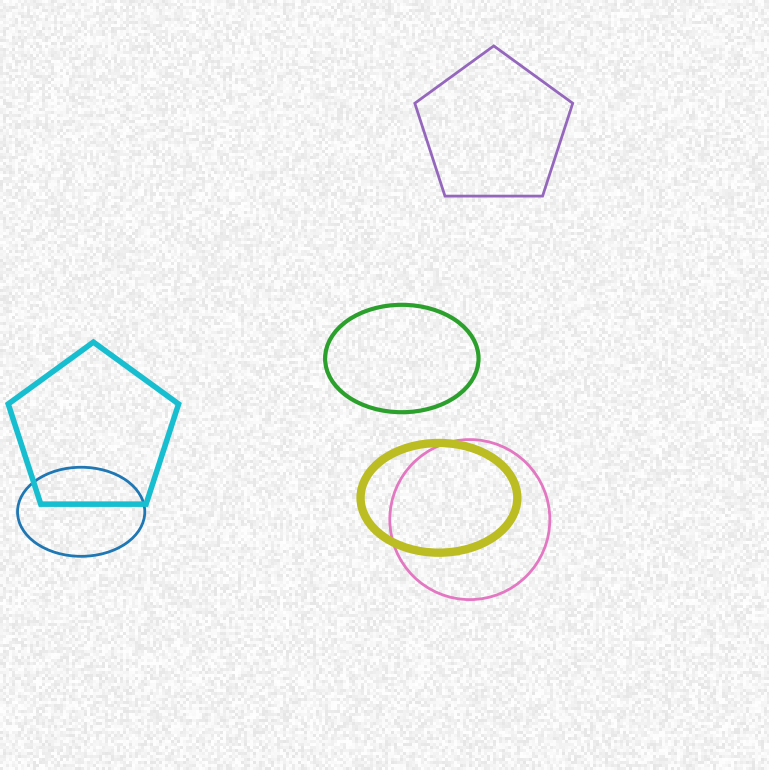[{"shape": "oval", "thickness": 1, "radius": 0.41, "center": [0.105, 0.335]}, {"shape": "oval", "thickness": 1.5, "radius": 0.5, "center": [0.522, 0.534]}, {"shape": "pentagon", "thickness": 1, "radius": 0.54, "center": [0.641, 0.833]}, {"shape": "circle", "thickness": 1, "radius": 0.52, "center": [0.61, 0.325]}, {"shape": "oval", "thickness": 3, "radius": 0.51, "center": [0.57, 0.353]}, {"shape": "pentagon", "thickness": 2, "radius": 0.58, "center": [0.121, 0.439]}]